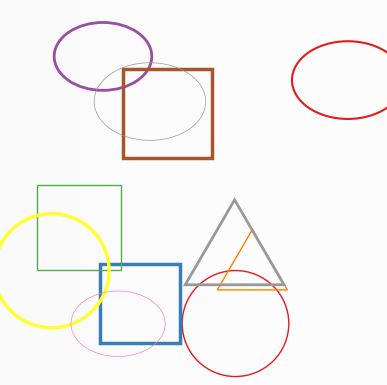[{"shape": "oval", "thickness": 1.5, "radius": 0.72, "center": [0.898, 0.792]}, {"shape": "circle", "thickness": 1, "radius": 0.69, "center": [0.608, 0.16]}, {"shape": "square", "thickness": 2.5, "radius": 0.52, "center": [0.361, 0.211]}, {"shape": "square", "thickness": 1, "radius": 0.55, "center": [0.204, 0.409]}, {"shape": "oval", "thickness": 2, "radius": 0.63, "center": [0.266, 0.853]}, {"shape": "triangle", "thickness": 1, "radius": 0.52, "center": [0.651, 0.299]}, {"shape": "circle", "thickness": 2.5, "radius": 0.74, "center": [0.133, 0.297]}, {"shape": "square", "thickness": 2.5, "radius": 0.58, "center": [0.433, 0.706]}, {"shape": "oval", "thickness": 0.5, "radius": 0.61, "center": [0.305, 0.159]}, {"shape": "triangle", "thickness": 2, "radius": 0.74, "center": [0.605, 0.334]}, {"shape": "oval", "thickness": 0.5, "radius": 0.72, "center": [0.387, 0.736]}]